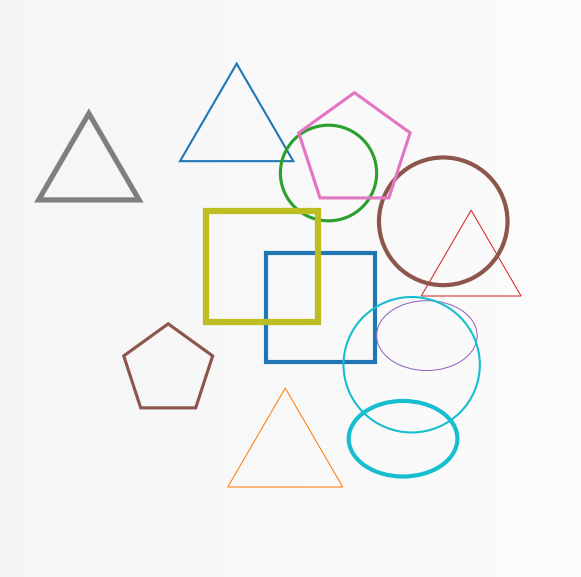[{"shape": "square", "thickness": 2, "radius": 0.47, "center": [0.552, 0.467]}, {"shape": "triangle", "thickness": 1, "radius": 0.56, "center": [0.407, 0.776]}, {"shape": "triangle", "thickness": 0.5, "radius": 0.57, "center": [0.491, 0.213]}, {"shape": "circle", "thickness": 1.5, "radius": 0.41, "center": [0.565, 0.7]}, {"shape": "triangle", "thickness": 0.5, "radius": 0.5, "center": [0.811, 0.536]}, {"shape": "oval", "thickness": 0.5, "radius": 0.43, "center": [0.734, 0.418]}, {"shape": "circle", "thickness": 2, "radius": 0.55, "center": [0.763, 0.616]}, {"shape": "pentagon", "thickness": 1.5, "radius": 0.4, "center": [0.289, 0.358]}, {"shape": "pentagon", "thickness": 1.5, "radius": 0.5, "center": [0.61, 0.738]}, {"shape": "triangle", "thickness": 2.5, "radius": 0.5, "center": [0.153, 0.703]}, {"shape": "square", "thickness": 3, "radius": 0.48, "center": [0.451, 0.538]}, {"shape": "circle", "thickness": 1, "radius": 0.59, "center": [0.708, 0.368]}, {"shape": "oval", "thickness": 2, "radius": 0.47, "center": [0.693, 0.239]}]